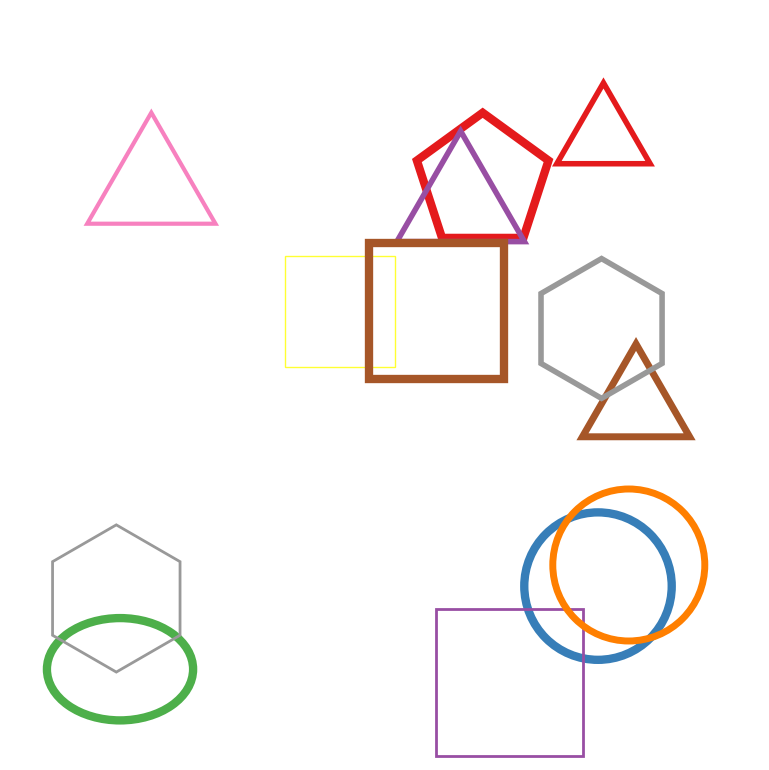[{"shape": "pentagon", "thickness": 3, "radius": 0.45, "center": [0.627, 0.764]}, {"shape": "triangle", "thickness": 2, "radius": 0.35, "center": [0.784, 0.822]}, {"shape": "circle", "thickness": 3, "radius": 0.48, "center": [0.777, 0.239]}, {"shape": "oval", "thickness": 3, "radius": 0.47, "center": [0.156, 0.131]}, {"shape": "square", "thickness": 1, "radius": 0.48, "center": [0.662, 0.114]}, {"shape": "triangle", "thickness": 2, "radius": 0.48, "center": [0.598, 0.734]}, {"shape": "circle", "thickness": 2.5, "radius": 0.49, "center": [0.817, 0.266]}, {"shape": "square", "thickness": 0.5, "radius": 0.36, "center": [0.441, 0.595]}, {"shape": "square", "thickness": 3, "radius": 0.44, "center": [0.567, 0.596]}, {"shape": "triangle", "thickness": 2.5, "radius": 0.4, "center": [0.826, 0.473]}, {"shape": "triangle", "thickness": 1.5, "radius": 0.48, "center": [0.197, 0.758]}, {"shape": "hexagon", "thickness": 2, "radius": 0.45, "center": [0.781, 0.573]}, {"shape": "hexagon", "thickness": 1, "radius": 0.48, "center": [0.151, 0.223]}]